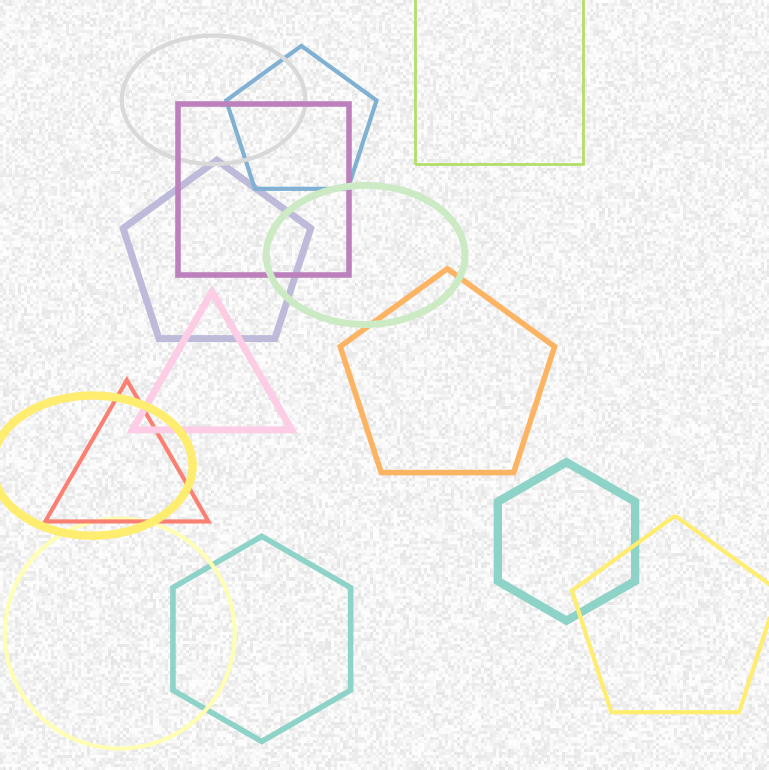[{"shape": "hexagon", "thickness": 2, "radius": 0.67, "center": [0.34, 0.17]}, {"shape": "hexagon", "thickness": 3, "radius": 0.51, "center": [0.736, 0.297]}, {"shape": "circle", "thickness": 1.5, "radius": 0.75, "center": [0.156, 0.177]}, {"shape": "pentagon", "thickness": 2.5, "radius": 0.64, "center": [0.282, 0.664]}, {"shape": "triangle", "thickness": 1.5, "radius": 0.61, "center": [0.165, 0.384]}, {"shape": "pentagon", "thickness": 1.5, "radius": 0.51, "center": [0.391, 0.838]}, {"shape": "pentagon", "thickness": 2, "radius": 0.73, "center": [0.581, 0.505]}, {"shape": "square", "thickness": 1, "radius": 0.54, "center": [0.648, 0.896]}, {"shape": "triangle", "thickness": 2.5, "radius": 0.6, "center": [0.275, 0.501]}, {"shape": "oval", "thickness": 1.5, "radius": 0.6, "center": [0.277, 0.87]}, {"shape": "square", "thickness": 2, "radius": 0.55, "center": [0.343, 0.754]}, {"shape": "oval", "thickness": 2.5, "radius": 0.65, "center": [0.475, 0.669]}, {"shape": "pentagon", "thickness": 1.5, "radius": 0.71, "center": [0.877, 0.189]}, {"shape": "oval", "thickness": 3, "radius": 0.65, "center": [0.12, 0.395]}]